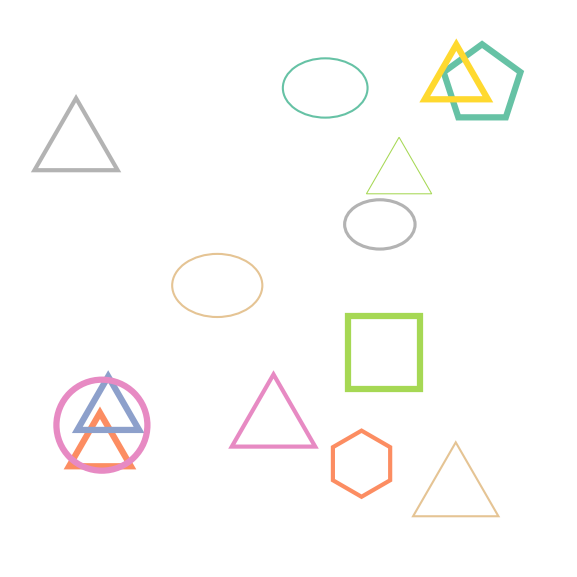[{"shape": "oval", "thickness": 1, "radius": 0.37, "center": [0.563, 0.847]}, {"shape": "pentagon", "thickness": 3, "radius": 0.35, "center": [0.835, 0.853]}, {"shape": "triangle", "thickness": 3, "radius": 0.31, "center": [0.173, 0.223]}, {"shape": "hexagon", "thickness": 2, "radius": 0.29, "center": [0.626, 0.196]}, {"shape": "triangle", "thickness": 3, "radius": 0.31, "center": [0.187, 0.286]}, {"shape": "triangle", "thickness": 2, "radius": 0.42, "center": [0.474, 0.267]}, {"shape": "circle", "thickness": 3, "radius": 0.39, "center": [0.176, 0.263]}, {"shape": "square", "thickness": 3, "radius": 0.31, "center": [0.665, 0.389]}, {"shape": "triangle", "thickness": 0.5, "radius": 0.33, "center": [0.691, 0.696]}, {"shape": "triangle", "thickness": 3, "radius": 0.32, "center": [0.79, 0.859]}, {"shape": "triangle", "thickness": 1, "radius": 0.43, "center": [0.789, 0.148]}, {"shape": "oval", "thickness": 1, "radius": 0.39, "center": [0.376, 0.505]}, {"shape": "triangle", "thickness": 2, "radius": 0.42, "center": [0.132, 0.746]}, {"shape": "oval", "thickness": 1.5, "radius": 0.3, "center": [0.658, 0.611]}]